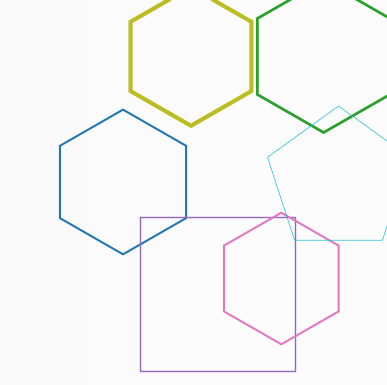[{"shape": "hexagon", "thickness": 1.5, "radius": 0.94, "center": [0.317, 0.527]}, {"shape": "hexagon", "thickness": 2, "radius": 0.99, "center": [0.835, 0.853]}, {"shape": "square", "thickness": 1, "radius": 1.0, "center": [0.561, 0.236]}, {"shape": "hexagon", "thickness": 1.5, "radius": 0.85, "center": [0.726, 0.277]}, {"shape": "hexagon", "thickness": 3, "radius": 0.9, "center": [0.493, 0.853]}, {"shape": "pentagon", "thickness": 0.5, "radius": 0.96, "center": [0.874, 0.532]}]